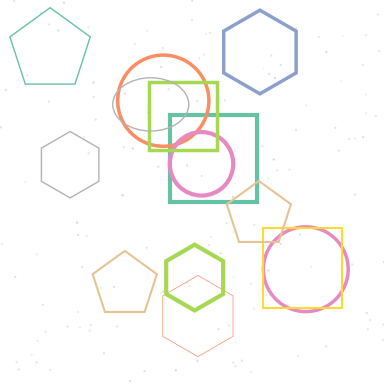[{"shape": "pentagon", "thickness": 1, "radius": 0.55, "center": [0.13, 0.87]}, {"shape": "square", "thickness": 3, "radius": 0.56, "center": [0.555, 0.588]}, {"shape": "hexagon", "thickness": 0.5, "radius": 0.53, "center": [0.514, 0.179]}, {"shape": "circle", "thickness": 2.5, "radius": 0.59, "center": [0.424, 0.738]}, {"shape": "hexagon", "thickness": 2.5, "radius": 0.54, "center": [0.675, 0.865]}, {"shape": "circle", "thickness": 3, "radius": 0.41, "center": [0.523, 0.575]}, {"shape": "circle", "thickness": 2.5, "radius": 0.55, "center": [0.794, 0.301]}, {"shape": "square", "thickness": 2.5, "radius": 0.44, "center": [0.475, 0.699]}, {"shape": "hexagon", "thickness": 3, "radius": 0.43, "center": [0.506, 0.279]}, {"shape": "square", "thickness": 1.5, "radius": 0.52, "center": [0.786, 0.304]}, {"shape": "pentagon", "thickness": 1.5, "radius": 0.44, "center": [0.324, 0.261]}, {"shape": "pentagon", "thickness": 1.5, "radius": 0.44, "center": [0.672, 0.442]}, {"shape": "hexagon", "thickness": 1, "radius": 0.43, "center": [0.182, 0.572]}, {"shape": "oval", "thickness": 1, "radius": 0.49, "center": [0.392, 0.729]}]